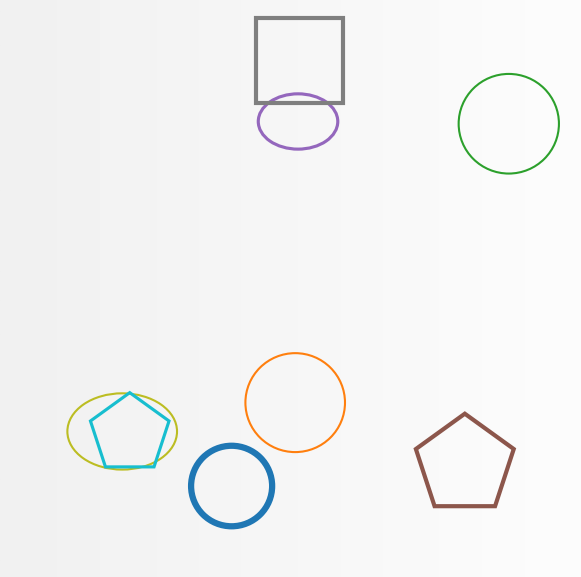[{"shape": "circle", "thickness": 3, "radius": 0.35, "center": [0.398, 0.158]}, {"shape": "circle", "thickness": 1, "radius": 0.43, "center": [0.508, 0.302]}, {"shape": "circle", "thickness": 1, "radius": 0.43, "center": [0.875, 0.785]}, {"shape": "oval", "thickness": 1.5, "radius": 0.34, "center": [0.513, 0.789]}, {"shape": "pentagon", "thickness": 2, "radius": 0.44, "center": [0.8, 0.194]}, {"shape": "square", "thickness": 2, "radius": 0.37, "center": [0.515, 0.894]}, {"shape": "oval", "thickness": 1, "radius": 0.47, "center": [0.21, 0.252]}, {"shape": "pentagon", "thickness": 1.5, "radius": 0.36, "center": [0.223, 0.248]}]